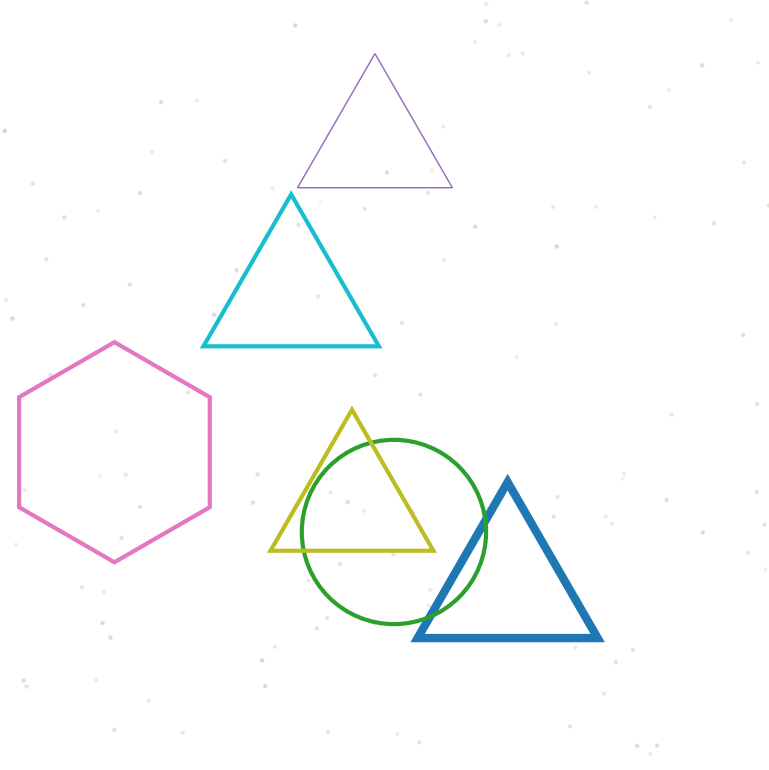[{"shape": "triangle", "thickness": 3, "radius": 0.67, "center": [0.659, 0.239]}, {"shape": "circle", "thickness": 1.5, "radius": 0.6, "center": [0.512, 0.309]}, {"shape": "triangle", "thickness": 0.5, "radius": 0.58, "center": [0.487, 0.814]}, {"shape": "hexagon", "thickness": 1.5, "radius": 0.71, "center": [0.149, 0.413]}, {"shape": "triangle", "thickness": 1.5, "radius": 0.61, "center": [0.457, 0.346]}, {"shape": "triangle", "thickness": 1.5, "radius": 0.66, "center": [0.378, 0.616]}]